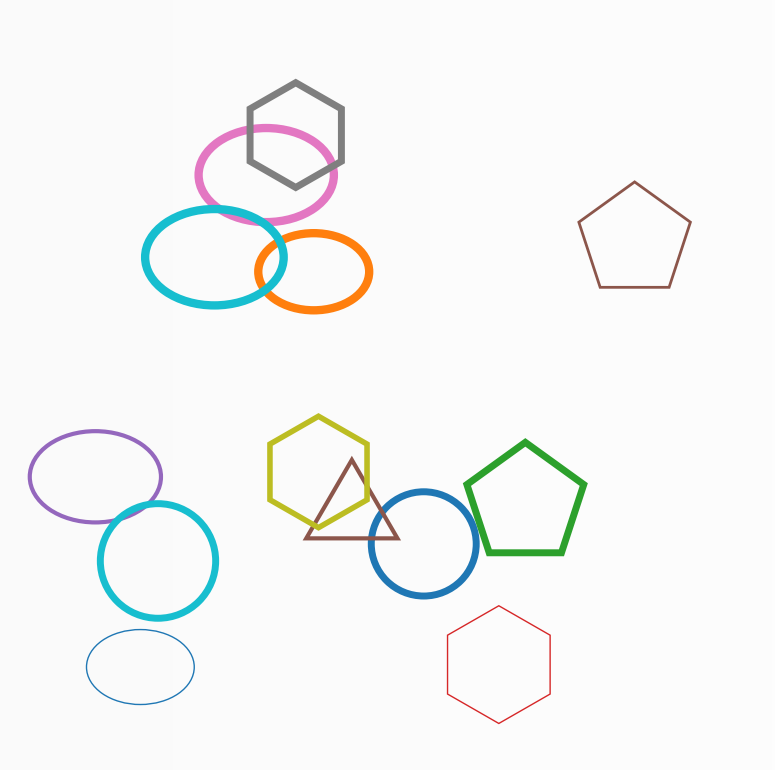[{"shape": "oval", "thickness": 0.5, "radius": 0.35, "center": [0.181, 0.134]}, {"shape": "circle", "thickness": 2.5, "radius": 0.34, "center": [0.547, 0.294]}, {"shape": "oval", "thickness": 3, "radius": 0.36, "center": [0.405, 0.647]}, {"shape": "pentagon", "thickness": 2.5, "radius": 0.4, "center": [0.678, 0.346]}, {"shape": "hexagon", "thickness": 0.5, "radius": 0.38, "center": [0.644, 0.137]}, {"shape": "oval", "thickness": 1.5, "radius": 0.42, "center": [0.123, 0.381]}, {"shape": "pentagon", "thickness": 1, "radius": 0.38, "center": [0.819, 0.688]}, {"shape": "triangle", "thickness": 1.5, "radius": 0.34, "center": [0.454, 0.335]}, {"shape": "oval", "thickness": 3, "radius": 0.44, "center": [0.344, 0.773]}, {"shape": "hexagon", "thickness": 2.5, "radius": 0.34, "center": [0.382, 0.825]}, {"shape": "hexagon", "thickness": 2, "radius": 0.36, "center": [0.411, 0.387]}, {"shape": "circle", "thickness": 2.5, "radius": 0.37, "center": [0.204, 0.271]}, {"shape": "oval", "thickness": 3, "radius": 0.45, "center": [0.277, 0.666]}]